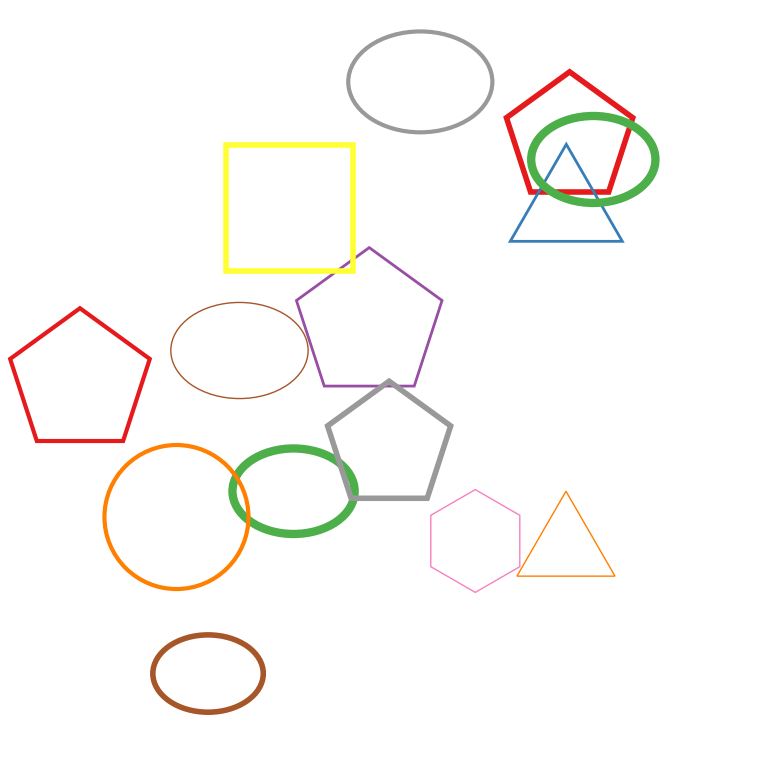[{"shape": "pentagon", "thickness": 1.5, "radius": 0.48, "center": [0.104, 0.504]}, {"shape": "pentagon", "thickness": 2, "radius": 0.43, "center": [0.74, 0.82]}, {"shape": "triangle", "thickness": 1, "radius": 0.42, "center": [0.735, 0.729]}, {"shape": "oval", "thickness": 3, "radius": 0.4, "center": [0.771, 0.793]}, {"shape": "oval", "thickness": 3, "radius": 0.4, "center": [0.381, 0.362]}, {"shape": "pentagon", "thickness": 1, "radius": 0.5, "center": [0.48, 0.579]}, {"shape": "circle", "thickness": 1.5, "radius": 0.47, "center": [0.229, 0.329]}, {"shape": "triangle", "thickness": 0.5, "radius": 0.37, "center": [0.735, 0.289]}, {"shape": "square", "thickness": 2, "radius": 0.41, "center": [0.376, 0.73]}, {"shape": "oval", "thickness": 0.5, "radius": 0.45, "center": [0.311, 0.545]}, {"shape": "oval", "thickness": 2, "radius": 0.36, "center": [0.27, 0.125]}, {"shape": "hexagon", "thickness": 0.5, "radius": 0.33, "center": [0.617, 0.297]}, {"shape": "oval", "thickness": 1.5, "radius": 0.47, "center": [0.546, 0.894]}, {"shape": "pentagon", "thickness": 2, "radius": 0.42, "center": [0.505, 0.421]}]